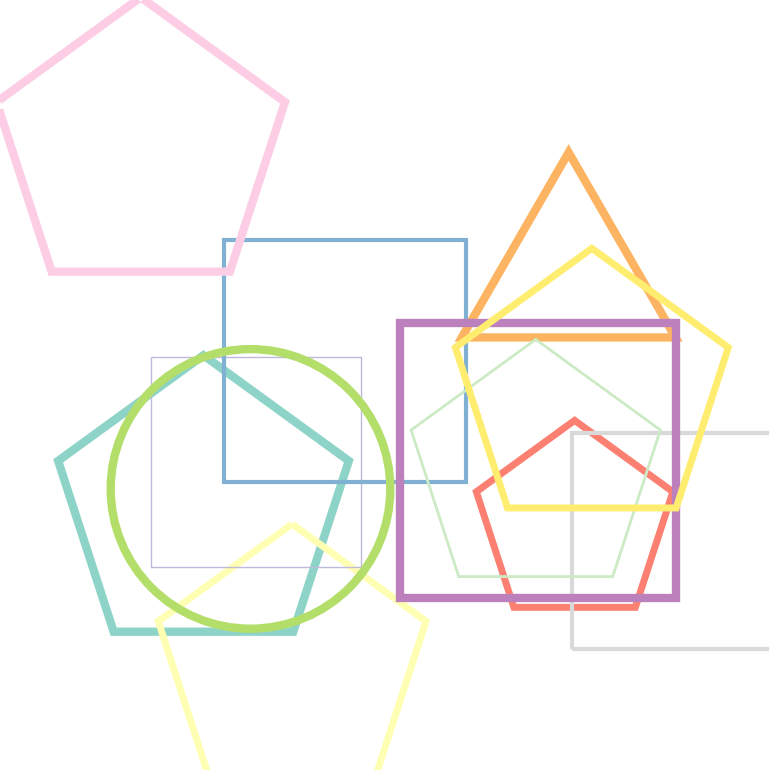[{"shape": "pentagon", "thickness": 3, "radius": 0.99, "center": [0.264, 0.34]}, {"shape": "pentagon", "thickness": 2.5, "radius": 0.91, "center": [0.379, 0.137]}, {"shape": "square", "thickness": 0.5, "radius": 0.68, "center": [0.333, 0.4]}, {"shape": "pentagon", "thickness": 2.5, "radius": 0.67, "center": [0.746, 0.32]}, {"shape": "square", "thickness": 1.5, "radius": 0.79, "center": [0.448, 0.531]}, {"shape": "triangle", "thickness": 3, "radius": 0.8, "center": [0.738, 0.642]}, {"shape": "circle", "thickness": 3, "radius": 0.91, "center": [0.325, 0.365]}, {"shape": "pentagon", "thickness": 3, "radius": 0.98, "center": [0.183, 0.807]}, {"shape": "square", "thickness": 1.5, "radius": 0.7, "center": [0.883, 0.297]}, {"shape": "square", "thickness": 3, "radius": 0.9, "center": [0.699, 0.402]}, {"shape": "pentagon", "thickness": 1, "radius": 0.85, "center": [0.696, 0.389]}, {"shape": "pentagon", "thickness": 2.5, "radius": 0.93, "center": [0.769, 0.491]}]